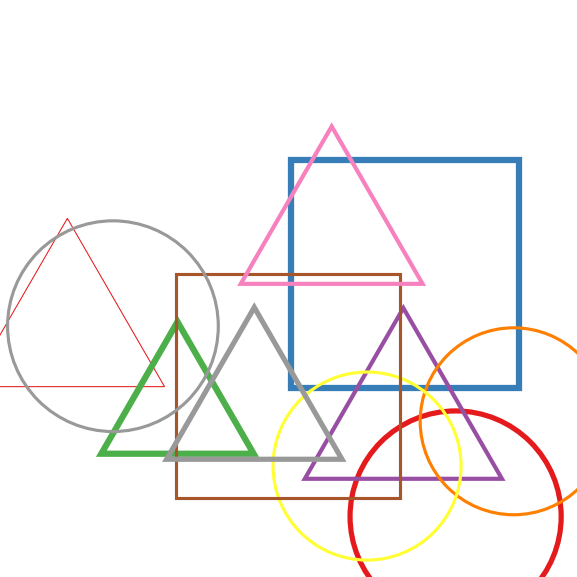[{"shape": "triangle", "thickness": 0.5, "radius": 0.97, "center": [0.117, 0.427]}, {"shape": "circle", "thickness": 2.5, "radius": 0.91, "center": [0.789, 0.105]}, {"shape": "square", "thickness": 3, "radius": 0.99, "center": [0.701, 0.524]}, {"shape": "triangle", "thickness": 3, "radius": 0.76, "center": [0.307, 0.29]}, {"shape": "triangle", "thickness": 2, "radius": 0.99, "center": [0.698, 0.269]}, {"shape": "circle", "thickness": 1.5, "radius": 0.81, "center": [0.889, 0.27]}, {"shape": "circle", "thickness": 1.5, "radius": 0.81, "center": [0.636, 0.192]}, {"shape": "square", "thickness": 1.5, "radius": 0.97, "center": [0.499, 0.33]}, {"shape": "triangle", "thickness": 2, "radius": 0.91, "center": [0.574, 0.598]}, {"shape": "circle", "thickness": 1.5, "radius": 0.91, "center": [0.196, 0.434]}, {"shape": "triangle", "thickness": 2.5, "radius": 0.88, "center": [0.44, 0.292]}]